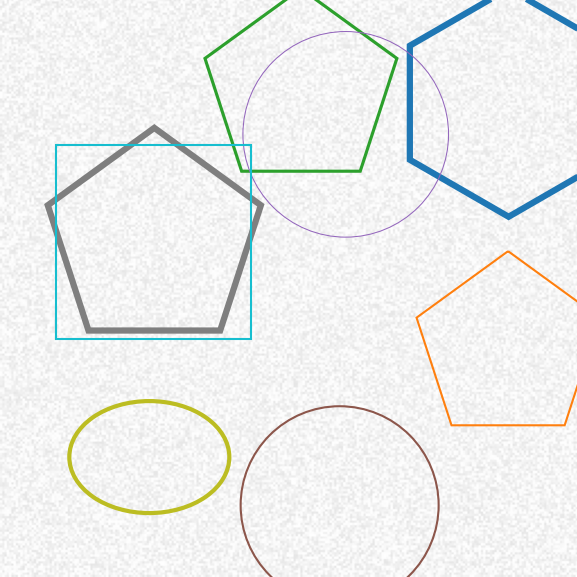[{"shape": "hexagon", "thickness": 3, "radius": 0.99, "center": [0.881, 0.821]}, {"shape": "pentagon", "thickness": 1, "radius": 0.83, "center": [0.88, 0.398]}, {"shape": "pentagon", "thickness": 1.5, "radius": 0.87, "center": [0.521, 0.844]}, {"shape": "circle", "thickness": 0.5, "radius": 0.89, "center": [0.599, 0.767]}, {"shape": "circle", "thickness": 1, "radius": 0.86, "center": [0.588, 0.124]}, {"shape": "pentagon", "thickness": 3, "radius": 0.97, "center": [0.267, 0.584]}, {"shape": "oval", "thickness": 2, "radius": 0.69, "center": [0.259, 0.208]}, {"shape": "square", "thickness": 1, "radius": 0.84, "center": [0.266, 0.58]}]